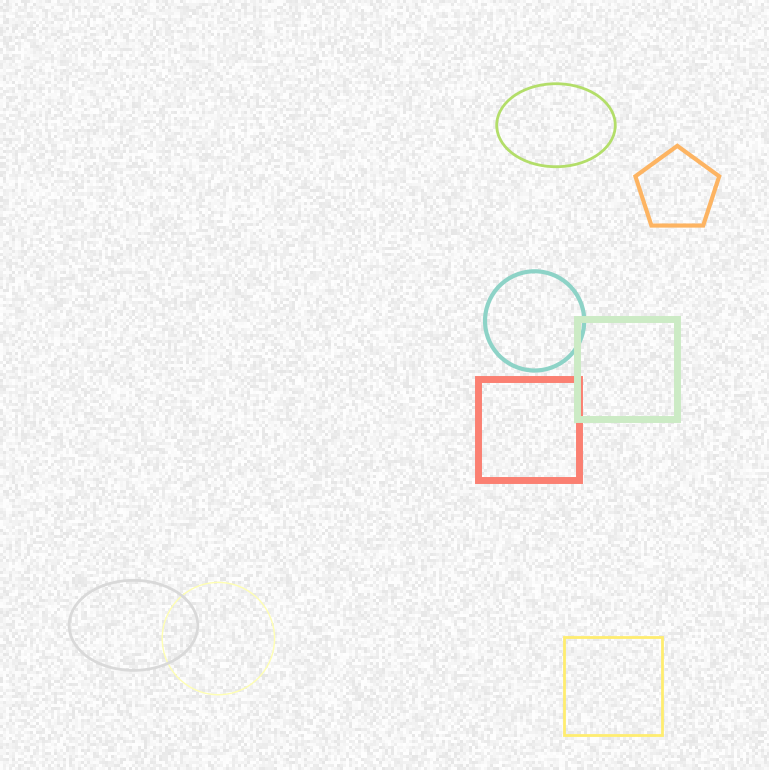[{"shape": "circle", "thickness": 1.5, "radius": 0.32, "center": [0.694, 0.583]}, {"shape": "circle", "thickness": 0.5, "radius": 0.36, "center": [0.284, 0.171]}, {"shape": "square", "thickness": 2.5, "radius": 0.33, "center": [0.686, 0.442]}, {"shape": "pentagon", "thickness": 1.5, "radius": 0.29, "center": [0.88, 0.753]}, {"shape": "oval", "thickness": 1, "radius": 0.39, "center": [0.722, 0.837]}, {"shape": "oval", "thickness": 1, "radius": 0.42, "center": [0.173, 0.188]}, {"shape": "square", "thickness": 2.5, "radius": 0.32, "center": [0.814, 0.521]}, {"shape": "square", "thickness": 1, "radius": 0.32, "center": [0.796, 0.109]}]